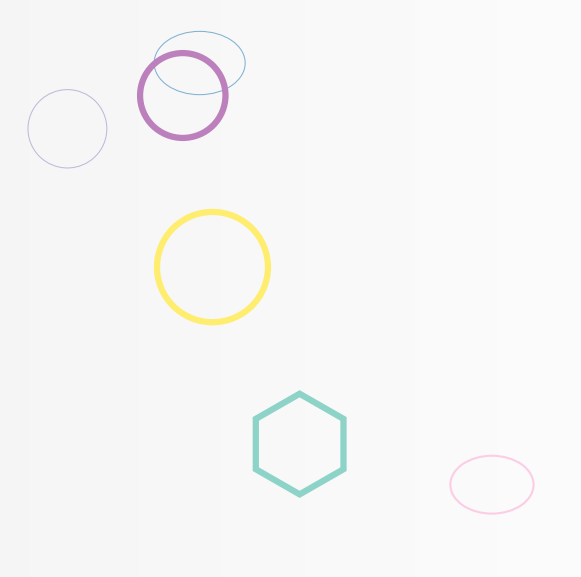[{"shape": "hexagon", "thickness": 3, "radius": 0.44, "center": [0.516, 0.23]}, {"shape": "circle", "thickness": 0.5, "radius": 0.34, "center": [0.116, 0.776]}, {"shape": "oval", "thickness": 0.5, "radius": 0.39, "center": [0.343, 0.89]}, {"shape": "oval", "thickness": 1, "radius": 0.36, "center": [0.846, 0.16]}, {"shape": "circle", "thickness": 3, "radius": 0.37, "center": [0.314, 0.834]}, {"shape": "circle", "thickness": 3, "radius": 0.48, "center": [0.366, 0.537]}]